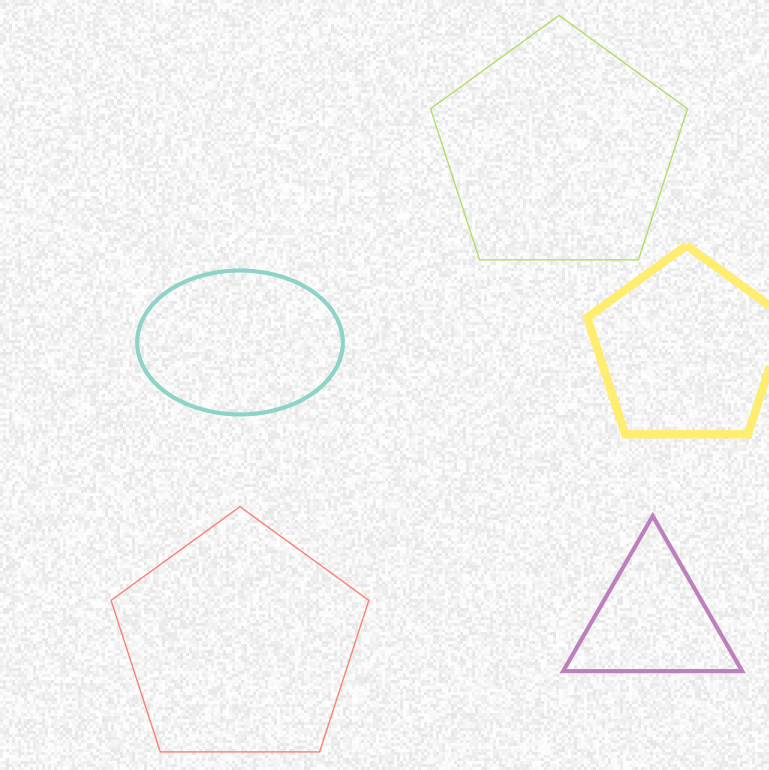[{"shape": "oval", "thickness": 1.5, "radius": 0.67, "center": [0.312, 0.555]}, {"shape": "pentagon", "thickness": 0.5, "radius": 0.88, "center": [0.312, 0.166]}, {"shape": "pentagon", "thickness": 0.5, "radius": 0.88, "center": [0.726, 0.805]}, {"shape": "triangle", "thickness": 1.5, "radius": 0.67, "center": [0.848, 0.196]}, {"shape": "pentagon", "thickness": 3, "radius": 0.68, "center": [0.892, 0.546]}]